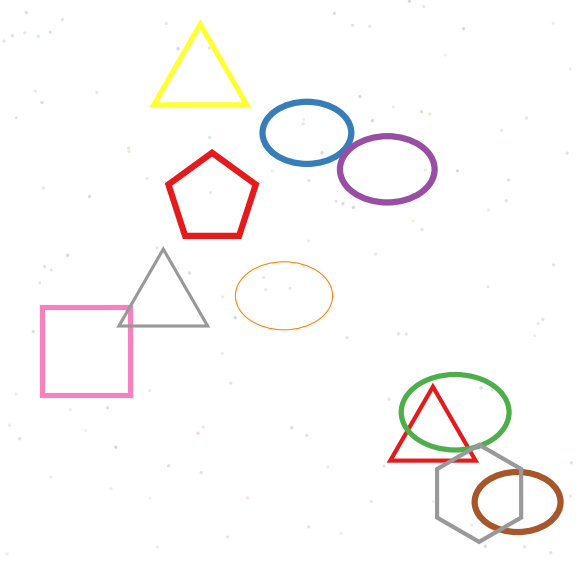[{"shape": "triangle", "thickness": 2, "radius": 0.43, "center": [0.75, 0.244]}, {"shape": "pentagon", "thickness": 3, "radius": 0.4, "center": [0.367, 0.655]}, {"shape": "oval", "thickness": 3, "radius": 0.38, "center": [0.531, 0.769]}, {"shape": "oval", "thickness": 2.5, "radius": 0.47, "center": [0.788, 0.285]}, {"shape": "oval", "thickness": 3, "radius": 0.41, "center": [0.671, 0.706]}, {"shape": "oval", "thickness": 0.5, "radius": 0.42, "center": [0.492, 0.487]}, {"shape": "triangle", "thickness": 2.5, "radius": 0.47, "center": [0.347, 0.864]}, {"shape": "oval", "thickness": 3, "radius": 0.37, "center": [0.896, 0.13]}, {"shape": "square", "thickness": 2.5, "radius": 0.38, "center": [0.149, 0.391]}, {"shape": "hexagon", "thickness": 2, "radius": 0.42, "center": [0.83, 0.145]}, {"shape": "triangle", "thickness": 1.5, "radius": 0.44, "center": [0.283, 0.479]}]